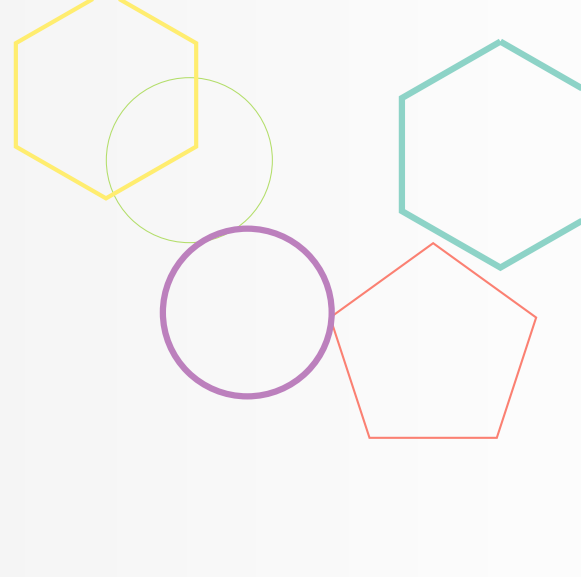[{"shape": "hexagon", "thickness": 3, "radius": 0.98, "center": [0.861, 0.731]}, {"shape": "pentagon", "thickness": 1, "radius": 0.93, "center": [0.745, 0.392]}, {"shape": "circle", "thickness": 0.5, "radius": 0.71, "center": [0.326, 0.722]}, {"shape": "circle", "thickness": 3, "radius": 0.73, "center": [0.425, 0.458]}, {"shape": "hexagon", "thickness": 2, "radius": 0.9, "center": [0.182, 0.835]}]